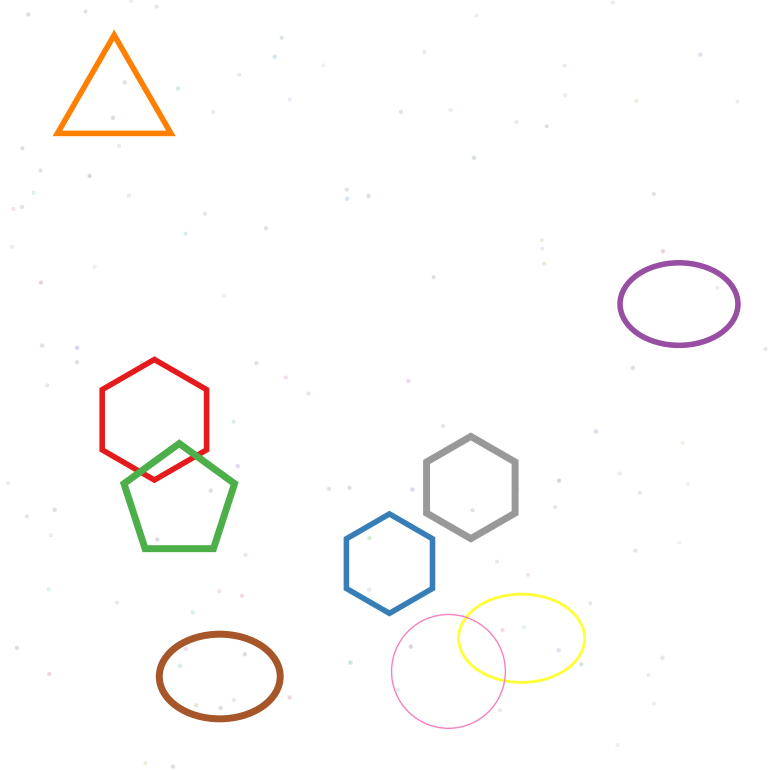[{"shape": "hexagon", "thickness": 2, "radius": 0.39, "center": [0.201, 0.455]}, {"shape": "hexagon", "thickness": 2, "radius": 0.32, "center": [0.506, 0.268]}, {"shape": "pentagon", "thickness": 2.5, "radius": 0.38, "center": [0.233, 0.349]}, {"shape": "oval", "thickness": 2, "radius": 0.38, "center": [0.882, 0.605]}, {"shape": "triangle", "thickness": 2, "radius": 0.43, "center": [0.148, 0.869]}, {"shape": "oval", "thickness": 1, "radius": 0.41, "center": [0.677, 0.171]}, {"shape": "oval", "thickness": 2.5, "radius": 0.39, "center": [0.285, 0.121]}, {"shape": "circle", "thickness": 0.5, "radius": 0.37, "center": [0.582, 0.128]}, {"shape": "hexagon", "thickness": 2.5, "radius": 0.33, "center": [0.611, 0.367]}]